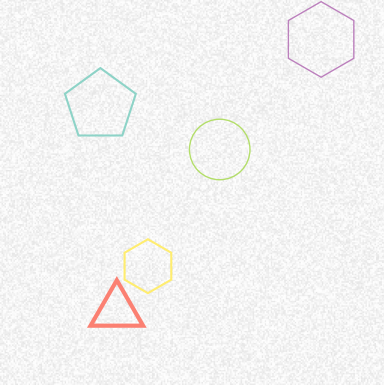[{"shape": "pentagon", "thickness": 1.5, "radius": 0.48, "center": [0.261, 0.726]}, {"shape": "triangle", "thickness": 3, "radius": 0.39, "center": [0.303, 0.193]}, {"shape": "circle", "thickness": 1, "radius": 0.39, "center": [0.571, 0.612]}, {"shape": "hexagon", "thickness": 1, "radius": 0.49, "center": [0.834, 0.898]}, {"shape": "hexagon", "thickness": 1.5, "radius": 0.35, "center": [0.384, 0.309]}]